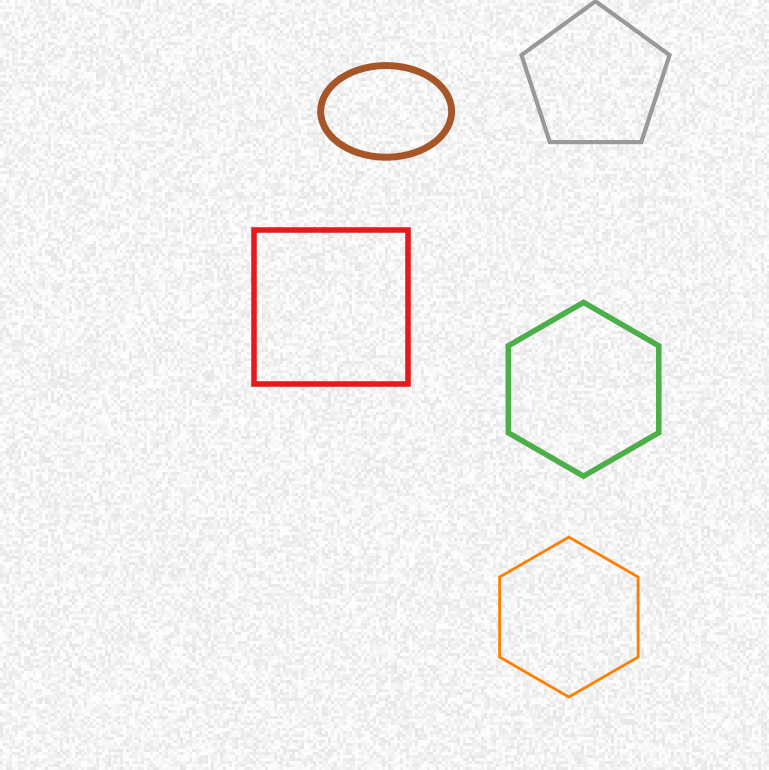[{"shape": "square", "thickness": 2, "radius": 0.5, "center": [0.43, 0.602]}, {"shape": "hexagon", "thickness": 2, "radius": 0.56, "center": [0.758, 0.494]}, {"shape": "hexagon", "thickness": 1, "radius": 0.52, "center": [0.739, 0.199]}, {"shape": "oval", "thickness": 2.5, "radius": 0.43, "center": [0.501, 0.855]}, {"shape": "pentagon", "thickness": 1.5, "radius": 0.51, "center": [0.773, 0.897]}]